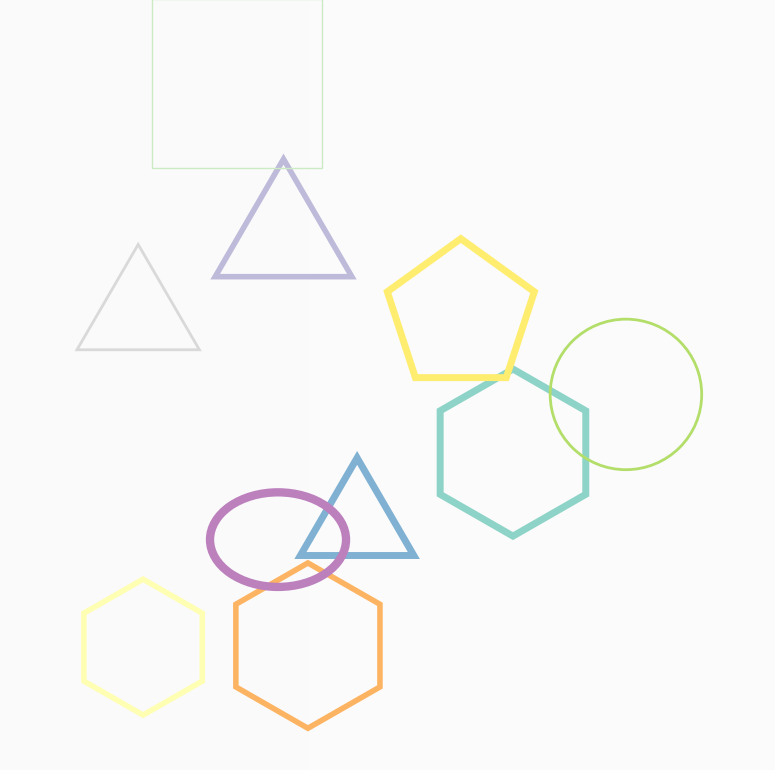[{"shape": "hexagon", "thickness": 2.5, "radius": 0.54, "center": [0.662, 0.412]}, {"shape": "hexagon", "thickness": 2, "radius": 0.44, "center": [0.185, 0.16]}, {"shape": "triangle", "thickness": 2, "radius": 0.51, "center": [0.366, 0.692]}, {"shape": "triangle", "thickness": 2.5, "radius": 0.42, "center": [0.461, 0.321]}, {"shape": "hexagon", "thickness": 2, "radius": 0.54, "center": [0.397, 0.162]}, {"shape": "circle", "thickness": 1, "radius": 0.49, "center": [0.808, 0.488]}, {"shape": "triangle", "thickness": 1, "radius": 0.46, "center": [0.178, 0.591]}, {"shape": "oval", "thickness": 3, "radius": 0.44, "center": [0.359, 0.299]}, {"shape": "square", "thickness": 0.5, "radius": 0.55, "center": [0.306, 0.891]}, {"shape": "pentagon", "thickness": 2.5, "radius": 0.5, "center": [0.595, 0.59]}]